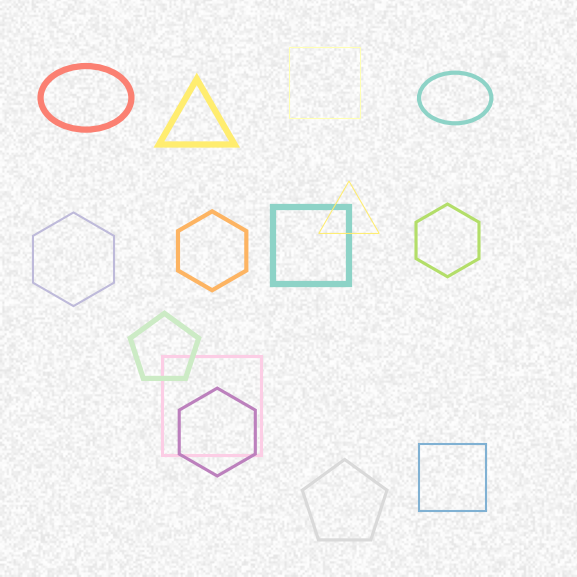[{"shape": "oval", "thickness": 2, "radius": 0.31, "center": [0.788, 0.829]}, {"shape": "square", "thickness": 3, "radius": 0.33, "center": [0.539, 0.574]}, {"shape": "square", "thickness": 0.5, "radius": 0.31, "center": [0.562, 0.856]}, {"shape": "hexagon", "thickness": 1, "radius": 0.41, "center": [0.127, 0.55]}, {"shape": "oval", "thickness": 3, "radius": 0.39, "center": [0.149, 0.83]}, {"shape": "square", "thickness": 1, "radius": 0.29, "center": [0.783, 0.173]}, {"shape": "hexagon", "thickness": 2, "radius": 0.34, "center": [0.367, 0.565]}, {"shape": "hexagon", "thickness": 1.5, "radius": 0.31, "center": [0.775, 0.583]}, {"shape": "square", "thickness": 1.5, "radius": 0.43, "center": [0.366, 0.297]}, {"shape": "pentagon", "thickness": 1.5, "radius": 0.39, "center": [0.597, 0.127]}, {"shape": "hexagon", "thickness": 1.5, "radius": 0.38, "center": [0.376, 0.251]}, {"shape": "pentagon", "thickness": 2.5, "radius": 0.31, "center": [0.285, 0.394]}, {"shape": "triangle", "thickness": 3, "radius": 0.38, "center": [0.341, 0.787]}, {"shape": "triangle", "thickness": 0.5, "radius": 0.3, "center": [0.604, 0.625]}]